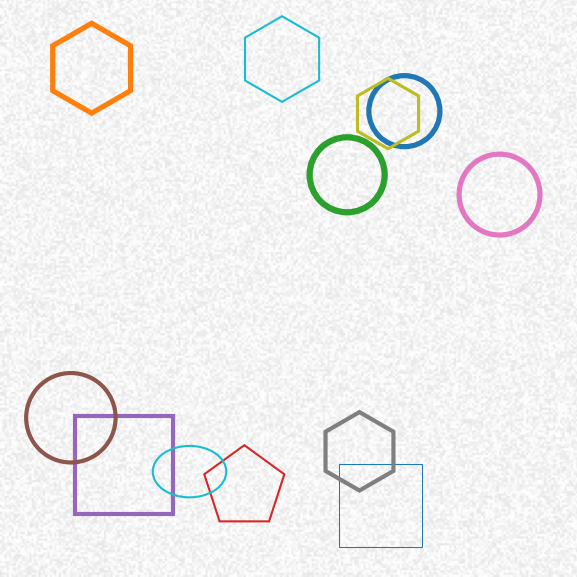[{"shape": "circle", "thickness": 2.5, "radius": 0.31, "center": [0.7, 0.807]}, {"shape": "square", "thickness": 0.5, "radius": 0.36, "center": [0.659, 0.124]}, {"shape": "hexagon", "thickness": 2.5, "radius": 0.39, "center": [0.159, 0.881]}, {"shape": "circle", "thickness": 3, "radius": 0.32, "center": [0.601, 0.696]}, {"shape": "pentagon", "thickness": 1, "radius": 0.36, "center": [0.423, 0.155]}, {"shape": "square", "thickness": 2, "radius": 0.42, "center": [0.214, 0.193]}, {"shape": "circle", "thickness": 2, "radius": 0.39, "center": [0.123, 0.276]}, {"shape": "circle", "thickness": 2.5, "radius": 0.35, "center": [0.865, 0.662]}, {"shape": "hexagon", "thickness": 2, "radius": 0.34, "center": [0.622, 0.218]}, {"shape": "hexagon", "thickness": 1.5, "radius": 0.31, "center": [0.672, 0.802]}, {"shape": "oval", "thickness": 1, "radius": 0.32, "center": [0.328, 0.182]}, {"shape": "hexagon", "thickness": 1, "radius": 0.37, "center": [0.488, 0.897]}]